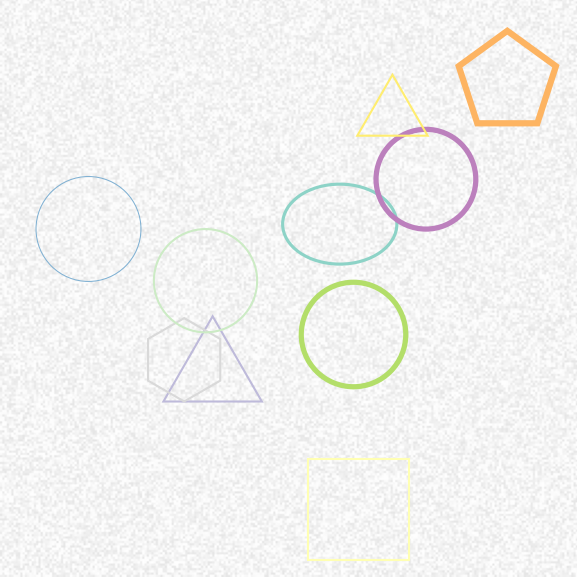[{"shape": "oval", "thickness": 1.5, "radius": 0.49, "center": [0.588, 0.611]}, {"shape": "square", "thickness": 1, "radius": 0.44, "center": [0.62, 0.116]}, {"shape": "triangle", "thickness": 1, "radius": 0.49, "center": [0.368, 0.353]}, {"shape": "circle", "thickness": 0.5, "radius": 0.45, "center": [0.153, 0.603]}, {"shape": "pentagon", "thickness": 3, "radius": 0.44, "center": [0.878, 0.857]}, {"shape": "circle", "thickness": 2.5, "radius": 0.45, "center": [0.612, 0.42]}, {"shape": "hexagon", "thickness": 1, "radius": 0.36, "center": [0.319, 0.376]}, {"shape": "circle", "thickness": 2.5, "radius": 0.43, "center": [0.738, 0.689]}, {"shape": "circle", "thickness": 1, "radius": 0.45, "center": [0.356, 0.513]}, {"shape": "triangle", "thickness": 1, "radius": 0.35, "center": [0.68, 0.799]}]